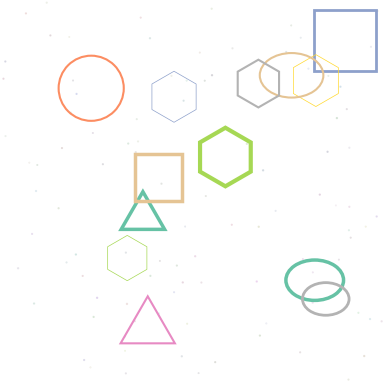[{"shape": "oval", "thickness": 2.5, "radius": 0.37, "center": [0.817, 0.272]}, {"shape": "triangle", "thickness": 2.5, "radius": 0.33, "center": [0.371, 0.437]}, {"shape": "circle", "thickness": 1.5, "radius": 0.42, "center": [0.237, 0.771]}, {"shape": "hexagon", "thickness": 0.5, "radius": 0.33, "center": [0.452, 0.749]}, {"shape": "square", "thickness": 2, "radius": 0.4, "center": [0.896, 0.896]}, {"shape": "triangle", "thickness": 1.5, "radius": 0.41, "center": [0.384, 0.149]}, {"shape": "hexagon", "thickness": 0.5, "radius": 0.29, "center": [0.331, 0.33]}, {"shape": "hexagon", "thickness": 3, "radius": 0.38, "center": [0.585, 0.592]}, {"shape": "hexagon", "thickness": 0.5, "radius": 0.34, "center": [0.82, 0.791]}, {"shape": "oval", "thickness": 1.5, "radius": 0.41, "center": [0.757, 0.804]}, {"shape": "square", "thickness": 2.5, "radius": 0.31, "center": [0.412, 0.538]}, {"shape": "hexagon", "thickness": 1.5, "radius": 0.31, "center": [0.671, 0.783]}, {"shape": "oval", "thickness": 2, "radius": 0.3, "center": [0.846, 0.224]}]